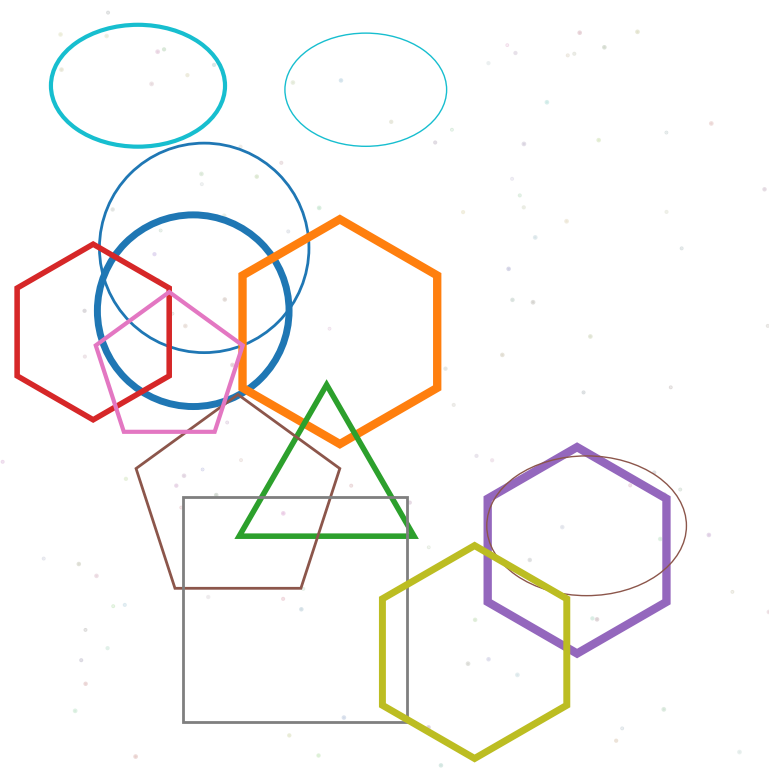[{"shape": "circle", "thickness": 2.5, "radius": 0.62, "center": [0.251, 0.596]}, {"shape": "circle", "thickness": 1, "radius": 0.68, "center": [0.265, 0.678]}, {"shape": "hexagon", "thickness": 3, "radius": 0.73, "center": [0.441, 0.569]}, {"shape": "triangle", "thickness": 2, "radius": 0.66, "center": [0.424, 0.369]}, {"shape": "hexagon", "thickness": 2, "radius": 0.57, "center": [0.121, 0.569]}, {"shape": "hexagon", "thickness": 3, "radius": 0.67, "center": [0.749, 0.285]}, {"shape": "pentagon", "thickness": 1, "radius": 0.7, "center": [0.309, 0.349]}, {"shape": "oval", "thickness": 0.5, "radius": 0.65, "center": [0.762, 0.317]}, {"shape": "pentagon", "thickness": 1.5, "radius": 0.5, "center": [0.22, 0.52]}, {"shape": "square", "thickness": 1, "radius": 0.73, "center": [0.383, 0.209]}, {"shape": "hexagon", "thickness": 2.5, "radius": 0.69, "center": [0.616, 0.153]}, {"shape": "oval", "thickness": 1.5, "radius": 0.57, "center": [0.179, 0.889]}, {"shape": "oval", "thickness": 0.5, "radius": 0.53, "center": [0.475, 0.883]}]